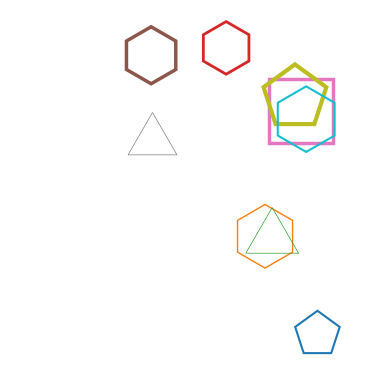[{"shape": "pentagon", "thickness": 1.5, "radius": 0.3, "center": [0.825, 0.132]}, {"shape": "hexagon", "thickness": 1, "radius": 0.41, "center": [0.688, 0.386]}, {"shape": "triangle", "thickness": 0.5, "radius": 0.4, "center": [0.707, 0.382]}, {"shape": "hexagon", "thickness": 2, "radius": 0.34, "center": [0.587, 0.876]}, {"shape": "hexagon", "thickness": 2.5, "radius": 0.37, "center": [0.393, 0.856]}, {"shape": "square", "thickness": 2.5, "radius": 0.42, "center": [0.781, 0.71]}, {"shape": "triangle", "thickness": 0.5, "radius": 0.37, "center": [0.396, 0.634]}, {"shape": "pentagon", "thickness": 3, "radius": 0.43, "center": [0.766, 0.747]}, {"shape": "hexagon", "thickness": 1.5, "radius": 0.43, "center": [0.795, 0.691]}]